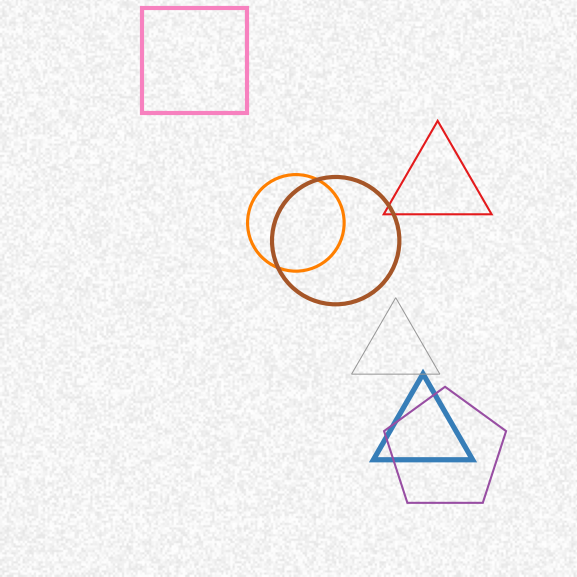[{"shape": "triangle", "thickness": 1, "radius": 0.54, "center": [0.758, 0.682]}, {"shape": "triangle", "thickness": 2.5, "radius": 0.5, "center": [0.732, 0.253]}, {"shape": "pentagon", "thickness": 1, "radius": 0.56, "center": [0.771, 0.218]}, {"shape": "circle", "thickness": 1.5, "radius": 0.42, "center": [0.512, 0.613]}, {"shape": "circle", "thickness": 2, "radius": 0.55, "center": [0.581, 0.582]}, {"shape": "square", "thickness": 2, "radius": 0.45, "center": [0.337, 0.894]}, {"shape": "triangle", "thickness": 0.5, "radius": 0.44, "center": [0.685, 0.395]}]